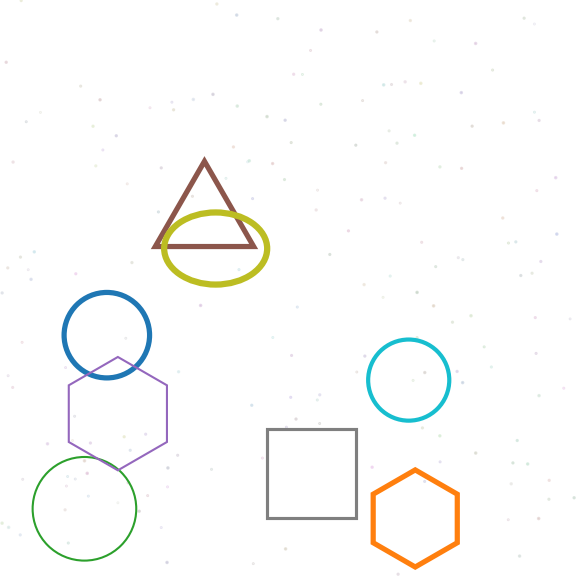[{"shape": "circle", "thickness": 2.5, "radius": 0.37, "center": [0.185, 0.419]}, {"shape": "hexagon", "thickness": 2.5, "radius": 0.42, "center": [0.719, 0.101]}, {"shape": "circle", "thickness": 1, "radius": 0.45, "center": [0.146, 0.118]}, {"shape": "hexagon", "thickness": 1, "radius": 0.49, "center": [0.204, 0.283]}, {"shape": "triangle", "thickness": 2.5, "radius": 0.49, "center": [0.354, 0.621]}, {"shape": "square", "thickness": 1.5, "radius": 0.39, "center": [0.54, 0.179]}, {"shape": "oval", "thickness": 3, "radius": 0.45, "center": [0.373, 0.569]}, {"shape": "circle", "thickness": 2, "radius": 0.35, "center": [0.708, 0.341]}]